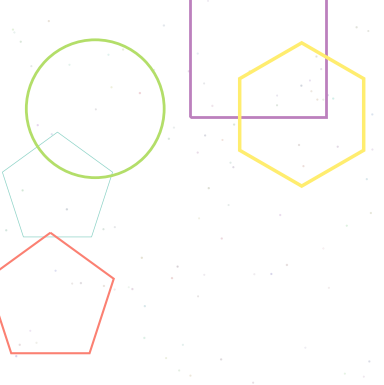[{"shape": "pentagon", "thickness": 0.5, "radius": 0.75, "center": [0.149, 0.506]}, {"shape": "pentagon", "thickness": 1.5, "radius": 0.87, "center": [0.131, 0.223]}, {"shape": "circle", "thickness": 2, "radius": 0.9, "center": [0.247, 0.718]}, {"shape": "square", "thickness": 2, "radius": 0.88, "center": [0.67, 0.872]}, {"shape": "hexagon", "thickness": 2.5, "radius": 0.93, "center": [0.784, 0.703]}]